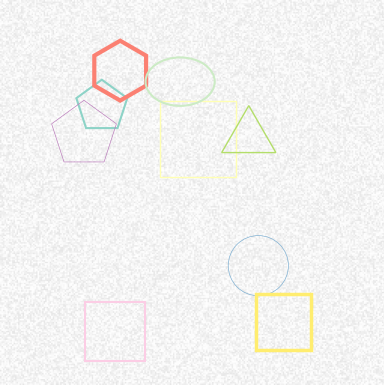[{"shape": "pentagon", "thickness": 1.5, "radius": 0.35, "center": [0.264, 0.724]}, {"shape": "square", "thickness": 1, "radius": 0.49, "center": [0.515, 0.64]}, {"shape": "hexagon", "thickness": 3, "radius": 0.39, "center": [0.312, 0.817]}, {"shape": "circle", "thickness": 0.5, "radius": 0.39, "center": [0.671, 0.31]}, {"shape": "triangle", "thickness": 1, "radius": 0.41, "center": [0.646, 0.644]}, {"shape": "square", "thickness": 1.5, "radius": 0.39, "center": [0.298, 0.138]}, {"shape": "pentagon", "thickness": 0.5, "radius": 0.44, "center": [0.218, 0.651]}, {"shape": "oval", "thickness": 1.5, "radius": 0.45, "center": [0.468, 0.788]}, {"shape": "square", "thickness": 2.5, "radius": 0.36, "center": [0.736, 0.164]}]